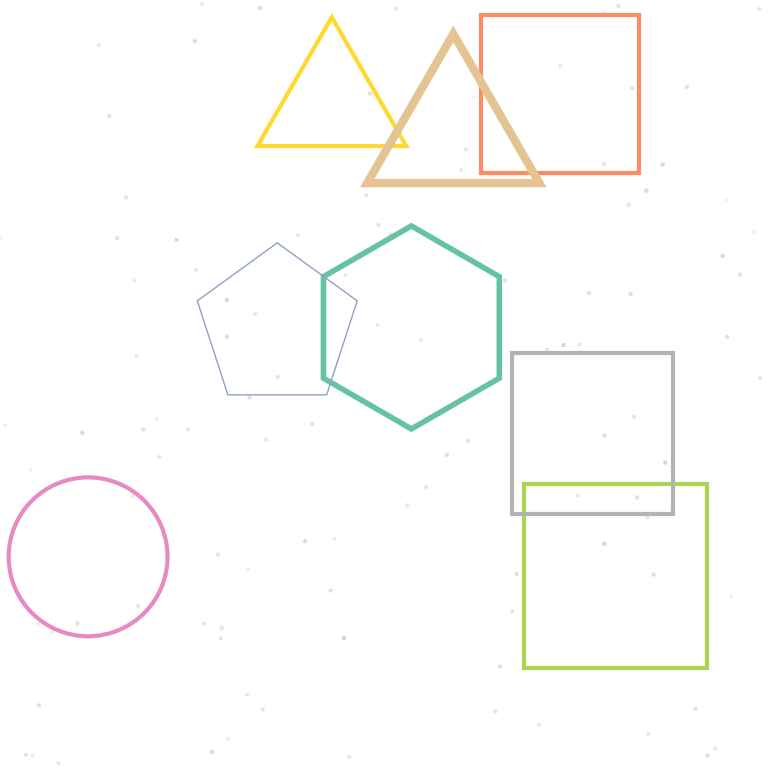[{"shape": "hexagon", "thickness": 2, "radius": 0.66, "center": [0.534, 0.575]}, {"shape": "square", "thickness": 1.5, "radius": 0.51, "center": [0.727, 0.878]}, {"shape": "pentagon", "thickness": 0.5, "radius": 0.55, "center": [0.36, 0.576]}, {"shape": "circle", "thickness": 1.5, "radius": 0.52, "center": [0.114, 0.277]}, {"shape": "square", "thickness": 1.5, "radius": 0.6, "center": [0.799, 0.252]}, {"shape": "triangle", "thickness": 1.5, "radius": 0.56, "center": [0.431, 0.866]}, {"shape": "triangle", "thickness": 3, "radius": 0.65, "center": [0.589, 0.827]}, {"shape": "square", "thickness": 1.5, "radius": 0.52, "center": [0.77, 0.437]}]